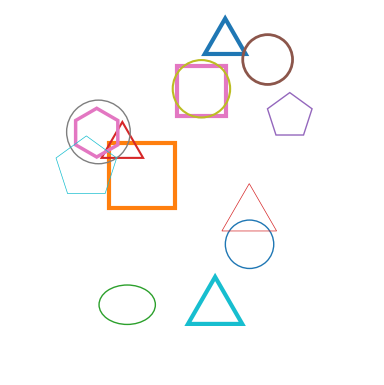[{"shape": "circle", "thickness": 1, "radius": 0.31, "center": [0.648, 0.366]}, {"shape": "triangle", "thickness": 3, "radius": 0.31, "center": [0.585, 0.89]}, {"shape": "square", "thickness": 3, "radius": 0.42, "center": [0.368, 0.544]}, {"shape": "oval", "thickness": 1, "radius": 0.37, "center": [0.33, 0.209]}, {"shape": "triangle", "thickness": 1.5, "radius": 0.31, "center": [0.318, 0.621]}, {"shape": "triangle", "thickness": 0.5, "radius": 0.41, "center": [0.647, 0.441]}, {"shape": "pentagon", "thickness": 1, "radius": 0.3, "center": [0.753, 0.699]}, {"shape": "circle", "thickness": 2, "radius": 0.32, "center": [0.695, 0.845]}, {"shape": "square", "thickness": 3, "radius": 0.32, "center": [0.524, 0.764]}, {"shape": "hexagon", "thickness": 2.5, "radius": 0.32, "center": [0.251, 0.655]}, {"shape": "circle", "thickness": 1, "radius": 0.41, "center": [0.256, 0.657]}, {"shape": "circle", "thickness": 1.5, "radius": 0.37, "center": [0.523, 0.769]}, {"shape": "pentagon", "thickness": 0.5, "radius": 0.41, "center": [0.224, 0.564]}, {"shape": "triangle", "thickness": 3, "radius": 0.41, "center": [0.559, 0.199]}]